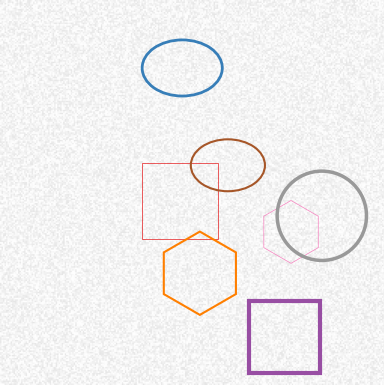[{"shape": "square", "thickness": 0.5, "radius": 0.49, "center": [0.468, 0.479]}, {"shape": "oval", "thickness": 2, "radius": 0.52, "center": [0.473, 0.823]}, {"shape": "square", "thickness": 3, "radius": 0.47, "center": [0.739, 0.125]}, {"shape": "hexagon", "thickness": 1.5, "radius": 0.54, "center": [0.519, 0.29]}, {"shape": "oval", "thickness": 1.5, "radius": 0.48, "center": [0.592, 0.571]}, {"shape": "hexagon", "thickness": 0.5, "radius": 0.41, "center": [0.756, 0.398]}, {"shape": "circle", "thickness": 2.5, "radius": 0.58, "center": [0.836, 0.44]}]